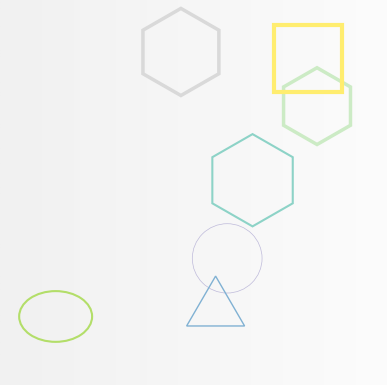[{"shape": "hexagon", "thickness": 1.5, "radius": 0.6, "center": [0.652, 0.532]}, {"shape": "circle", "thickness": 0.5, "radius": 0.45, "center": [0.586, 0.329]}, {"shape": "triangle", "thickness": 1, "radius": 0.43, "center": [0.556, 0.196]}, {"shape": "oval", "thickness": 1.5, "radius": 0.47, "center": [0.144, 0.178]}, {"shape": "hexagon", "thickness": 2.5, "radius": 0.57, "center": [0.467, 0.865]}, {"shape": "hexagon", "thickness": 2.5, "radius": 0.5, "center": [0.818, 0.724]}, {"shape": "square", "thickness": 3, "radius": 0.44, "center": [0.796, 0.848]}]